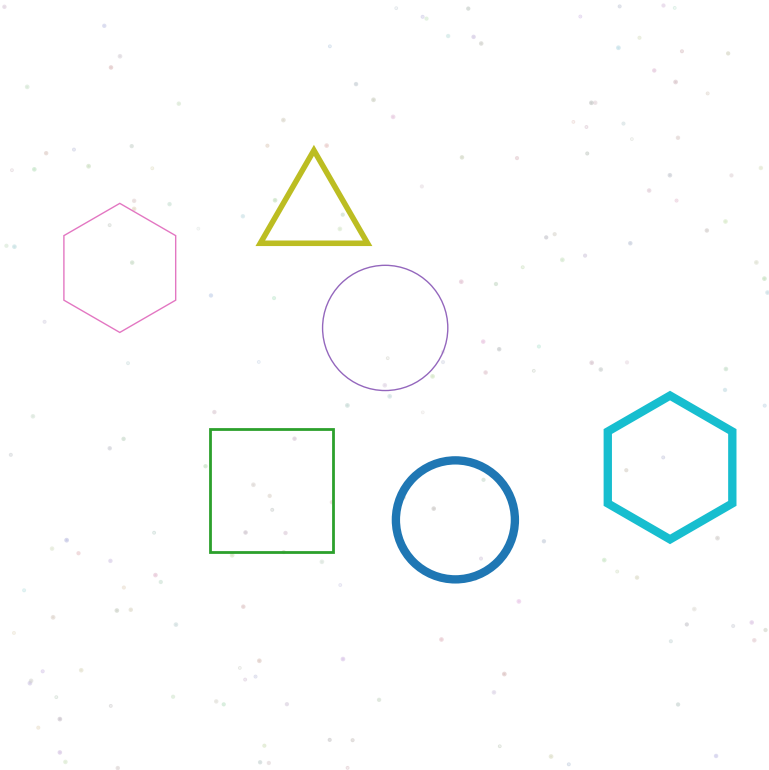[{"shape": "circle", "thickness": 3, "radius": 0.39, "center": [0.591, 0.325]}, {"shape": "square", "thickness": 1, "radius": 0.4, "center": [0.352, 0.362]}, {"shape": "circle", "thickness": 0.5, "radius": 0.41, "center": [0.5, 0.574]}, {"shape": "hexagon", "thickness": 0.5, "radius": 0.42, "center": [0.156, 0.652]}, {"shape": "triangle", "thickness": 2, "radius": 0.4, "center": [0.408, 0.724]}, {"shape": "hexagon", "thickness": 3, "radius": 0.47, "center": [0.87, 0.393]}]